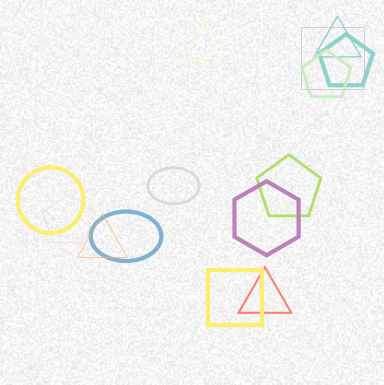[{"shape": "triangle", "thickness": 1, "radius": 0.35, "center": [0.877, 0.888]}, {"shape": "pentagon", "thickness": 3, "radius": 0.37, "center": [0.899, 0.838]}, {"shape": "triangle", "thickness": 0.5, "radius": 0.34, "center": [0.531, 0.88]}, {"shape": "square", "thickness": 0.5, "radius": 0.41, "center": [0.864, 0.849]}, {"shape": "triangle", "thickness": 1.5, "radius": 0.4, "center": [0.688, 0.227]}, {"shape": "oval", "thickness": 3, "radius": 0.46, "center": [0.327, 0.386]}, {"shape": "triangle", "thickness": 0.5, "radius": 0.38, "center": [0.266, 0.369]}, {"shape": "pentagon", "thickness": 2, "radius": 0.44, "center": [0.75, 0.51]}, {"shape": "pentagon", "thickness": 0.5, "radius": 0.35, "center": [0.178, 0.427]}, {"shape": "oval", "thickness": 2, "radius": 0.33, "center": [0.451, 0.517]}, {"shape": "hexagon", "thickness": 3, "radius": 0.48, "center": [0.692, 0.433]}, {"shape": "pentagon", "thickness": 2, "radius": 0.34, "center": [0.848, 0.803]}, {"shape": "circle", "thickness": 3, "radius": 0.43, "center": [0.132, 0.48]}, {"shape": "square", "thickness": 3, "radius": 0.35, "center": [0.611, 0.228]}]